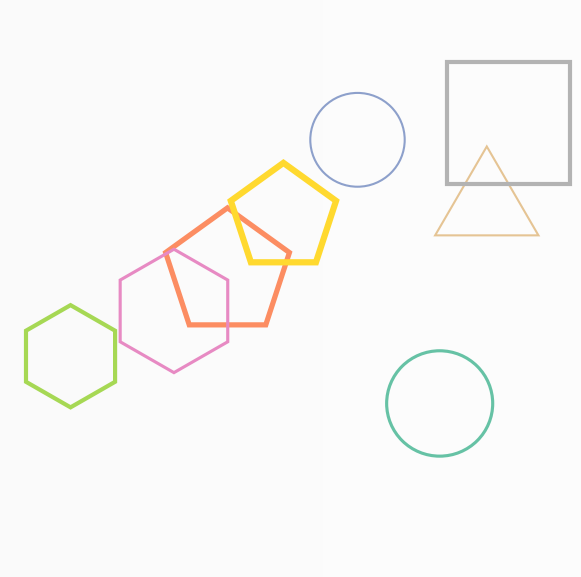[{"shape": "circle", "thickness": 1.5, "radius": 0.46, "center": [0.756, 0.3]}, {"shape": "pentagon", "thickness": 2.5, "radius": 0.56, "center": [0.391, 0.527]}, {"shape": "circle", "thickness": 1, "radius": 0.41, "center": [0.615, 0.757]}, {"shape": "hexagon", "thickness": 1.5, "radius": 0.53, "center": [0.299, 0.461]}, {"shape": "hexagon", "thickness": 2, "radius": 0.44, "center": [0.121, 0.382]}, {"shape": "pentagon", "thickness": 3, "radius": 0.48, "center": [0.488, 0.622]}, {"shape": "triangle", "thickness": 1, "radius": 0.51, "center": [0.837, 0.643]}, {"shape": "square", "thickness": 2, "radius": 0.53, "center": [0.875, 0.786]}]